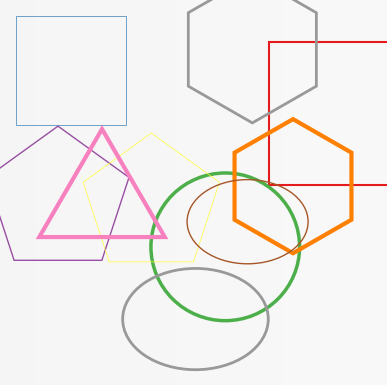[{"shape": "square", "thickness": 1.5, "radius": 0.93, "center": [0.88, 0.705]}, {"shape": "square", "thickness": 0.5, "radius": 0.71, "center": [0.184, 0.816]}, {"shape": "circle", "thickness": 2.5, "radius": 0.96, "center": [0.581, 0.359]}, {"shape": "pentagon", "thickness": 1, "radius": 0.96, "center": [0.15, 0.48]}, {"shape": "hexagon", "thickness": 3, "radius": 0.87, "center": [0.756, 0.516]}, {"shape": "pentagon", "thickness": 0.5, "radius": 0.92, "center": [0.39, 0.469]}, {"shape": "oval", "thickness": 1, "radius": 0.78, "center": [0.639, 0.424]}, {"shape": "triangle", "thickness": 3, "radius": 0.94, "center": [0.263, 0.478]}, {"shape": "hexagon", "thickness": 2, "radius": 0.95, "center": [0.651, 0.872]}, {"shape": "oval", "thickness": 2, "radius": 0.94, "center": [0.504, 0.171]}]